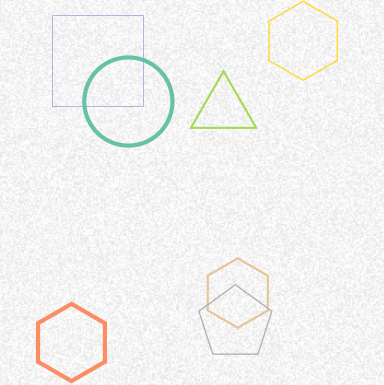[{"shape": "circle", "thickness": 3, "radius": 0.57, "center": [0.333, 0.736]}, {"shape": "hexagon", "thickness": 3, "radius": 0.5, "center": [0.186, 0.11]}, {"shape": "square", "thickness": 0.5, "radius": 0.59, "center": [0.254, 0.842]}, {"shape": "triangle", "thickness": 1.5, "radius": 0.49, "center": [0.581, 0.717]}, {"shape": "hexagon", "thickness": 1, "radius": 0.51, "center": [0.787, 0.894]}, {"shape": "hexagon", "thickness": 1.5, "radius": 0.45, "center": [0.618, 0.239]}, {"shape": "pentagon", "thickness": 1, "radius": 0.5, "center": [0.611, 0.161]}]